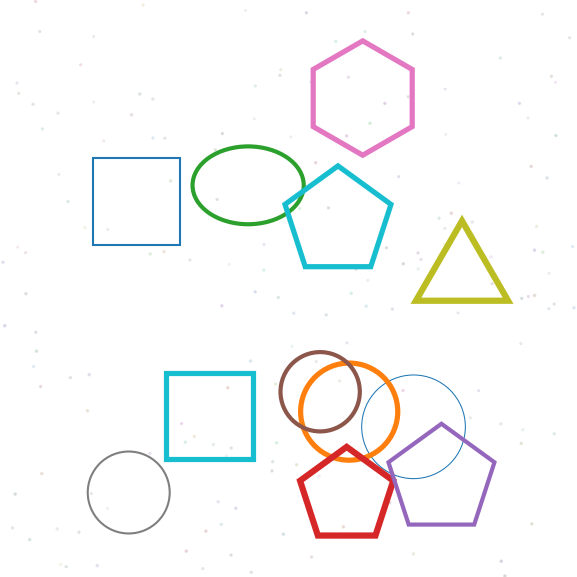[{"shape": "circle", "thickness": 0.5, "radius": 0.45, "center": [0.716, 0.26]}, {"shape": "square", "thickness": 1, "radius": 0.38, "center": [0.236, 0.65]}, {"shape": "circle", "thickness": 2.5, "radius": 0.42, "center": [0.605, 0.286]}, {"shape": "oval", "thickness": 2, "radius": 0.48, "center": [0.43, 0.678]}, {"shape": "pentagon", "thickness": 3, "radius": 0.42, "center": [0.6, 0.14]}, {"shape": "pentagon", "thickness": 2, "radius": 0.48, "center": [0.764, 0.169]}, {"shape": "circle", "thickness": 2, "radius": 0.34, "center": [0.554, 0.321]}, {"shape": "hexagon", "thickness": 2.5, "radius": 0.49, "center": [0.628, 0.829]}, {"shape": "circle", "thickness": 1, "radius": 0.35, "center": [0.223, 0.146]}, {"shape": "triangle", "thickness": 3, "radius": 0.46, "center": [0.8, 0.524]}, {"shape": "square", "thickness": 2.5, "radius": 0.38, "center": [0.363, 0.279]}, {"shape": "pentagon", "thickness": 2.5, "radius": 0.48, "center": [0.585, 0.615]}]